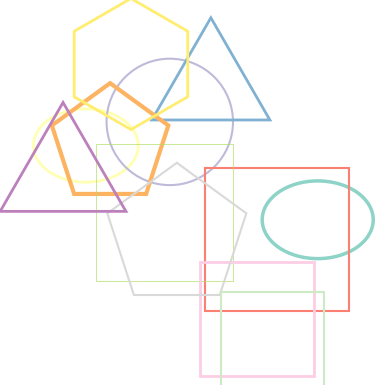[{"shape": "oval", "thickness": 2.5, "radius": 0.72, "center": [0.825, 0.429]}, {"shape": "oval", "thickness": 2, "radius": 0.68, "center": [0.223, 0.622]}, {"shape": "circle", "thickness": 1.5, "radius": 0.82, "center": [0.441, 0.683]}, {"shape": "square", "thickness": 1.5, "radius": 0.93, "center": [0.72, 0.378]}, {"shape": "triangle", "thickness": 2, "radius": 0.88, "center": [0.548, 0.777]}, {"shape": "pentagon", "thickness": 3, "radius": 0.8, "center": [0.286, 0.625]}, {"shape": "square", "thickness": 0.5, "radius": 0.89, "center": [0.427, 0.448]}, {"shape": "square", "thickness": 2, "radius": 0.74, "center": [0.668, 0.172]}, {"shape": "pentagon", "thickness": 1.5, "radius": 0.95, "center": [0.459, 0.387]}, {"shape": "triangle", "thickness": 2, "radius": 0.94, "center": [0.164, 0.545]}, {"shape": "square", "thickness": 1.5, "radius": 0.67, "center": [0.708, 0.107]}, {"shape": "hexagon", "thickness": 2, "radius": 0.85, "center": [0.34, 0.834]}]